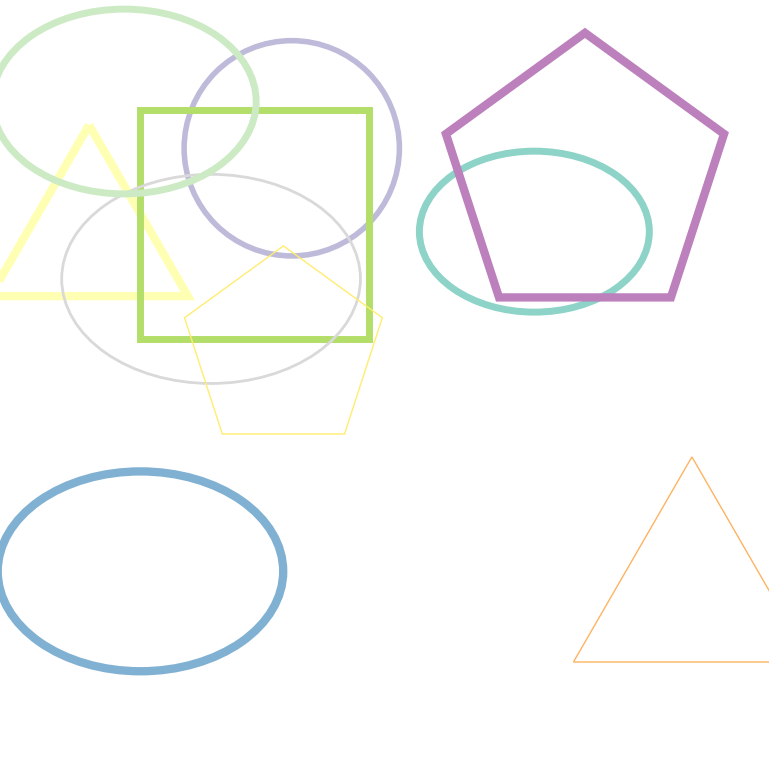[{"shape": "oval", "thickness": 2.5, "radius": 0.75, "center": [0.694, 0.699]}, {"shape": "triangle", "thickness": 3, "radius": 0.74, "center": [0.116, 0.689]}, {"shape": "circle", "thickness": 2, "radius": 0.7, "center": [0.379, 0.807]}, {"shape": "oval", "thickness": 3, "radius": 0.93, "center": [0.182, 0.258]}, {"shape": "triangle", "thickness": 0.5, "radius": 0.89, "center": [0.899, 0.229]}, {"shape": "square", "thickness": 2.5, "radius": 0.74, "center": [0.33, 0.709]}, {"shape": "oval", "thickness": 1, "radius": 0.97, "center": [0.274, 0.638]}, {"shape": "pentagon", "thickness": 3, "radius": 0.95, "center": [0.76, 0.767]}, {"shape": "oval", "thickness": 2.5, "radius": 0.86, "center": [0.161, 0.868]}, {"shape": "pentagon", "thickness": 0.5, "radius": 0.68, "center": [0.368, 0.546]}]